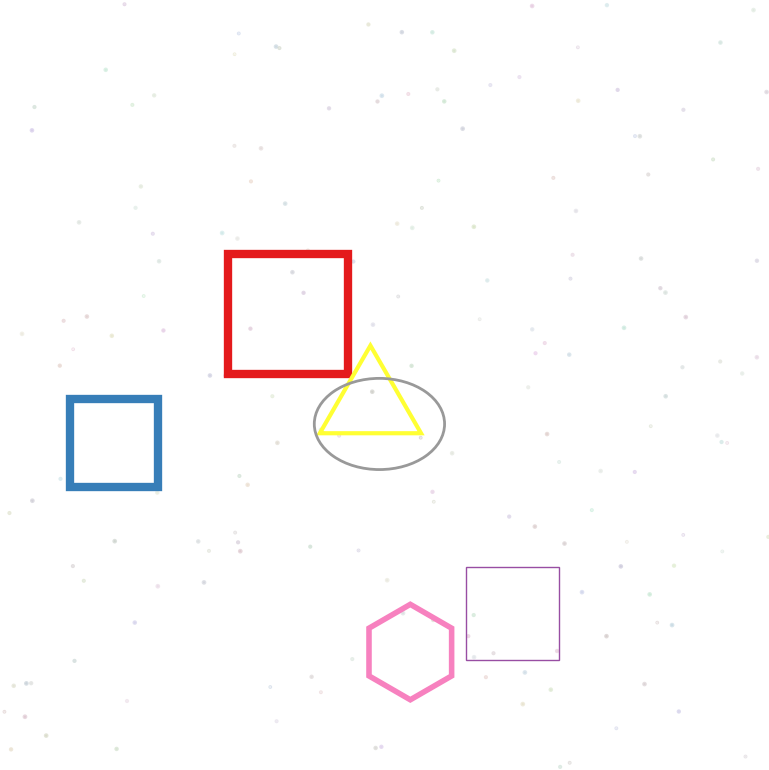[{"shape": "square", "thickness": 3, "radius": 0.39, "center": [0.374, 0.592]}, {"shape": "square", "thickness": 3, "radius": 0.29, "center": [0.148, 0.425]}, {"shape": "square", "thickness": 0.5, "radius": 0.3, "center": [0.665, 0.203]}, {"shape": "triangle", "thickness": 1.5, "radius": 0.38, "center": [0.481, 0.475]}, {"shape": "hexagon", "thickness": 2, "radius": 0.31, "center": [0.533, 0.153]}, {"shape": "oval", "thickness": 1, "radius": 0.42, "center": [0.493, 0.449]}]